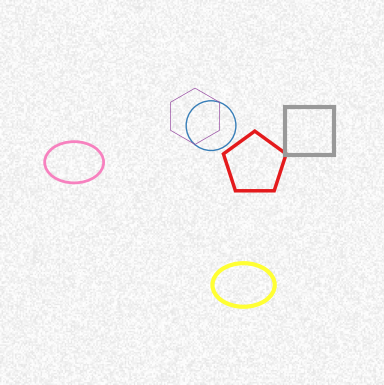[{"shape": "pentagon", "thickness": 2.5, "radius": 0.43, "center": [0.662, 0.574]}, {"shape": "circle", "thickness": 1, "radius": 0.32, "center": [0.548, 0.674]}, {"shape": "hexagon", "thickness": 0.5, "radius": 0.37, "center": [0.507, 0.698]}, {"shape": "oval", "thickness": 3, "radius": 0.4, "center": [0.633, 0.26]}, {"shape": "oval", "thickness": 2, "radius": 0.38, "center": [0.193, 0.579]}, {"shape": "square", "thickness": 3, "radius": 0.32, "center": [0.805, 0.659]}]